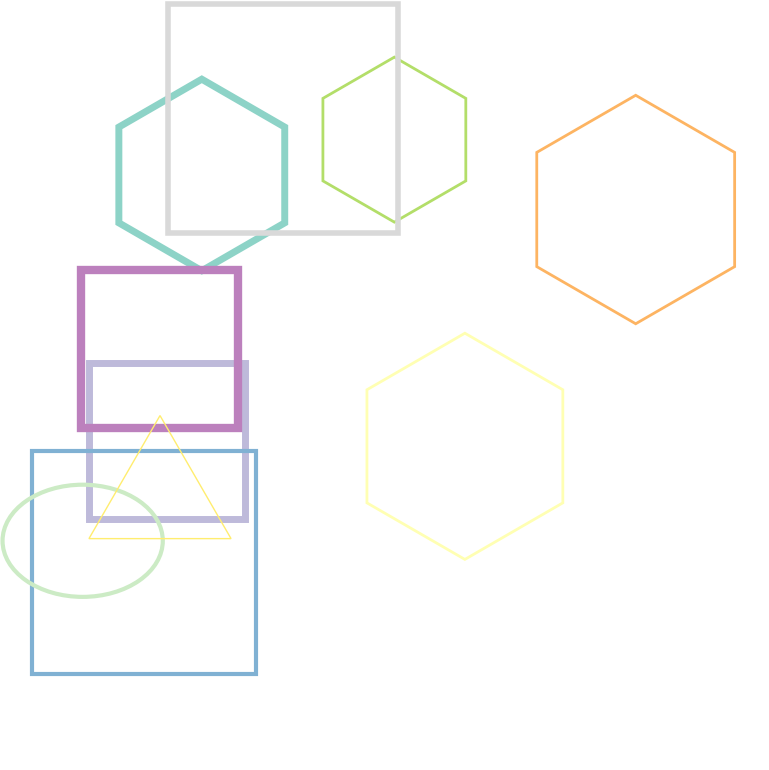[{"shape": "hexagon", "thickness": 2.5, "radius": 0.62, "center": [0.262, 0.773]}, {"shape": "hexagon", "thickness": 1, "radius": 0.73, "center": [0.604, 0.42]}, {"shape": "square", "thickness": 2.5, "radius": 0.51, "center": [0.217, 0.427]}, {"shape": "square", "thickness": 1.5, "radius": 0.73, "center": [0.187, 0.27]}, {"shape": "hexagon", "thickness": 1, "radius": 0.74, "center": [0.826, 0.728]}, {"shape": "hexagon", "thickness": 1, "radius": 0.54, "center": [0.512, 0.819]}, {"shape": "square", "thickness": 2, "radius": 0.74, "center": [0.367, 0.846]}, {"shape": "square", "thickness": 3, "radius": 0.51, "center": [0.207, 0.547]}, {"shape": "oval", "thickness": 1.5, "radius": 0.52, "center": [0.107, 0.298]}, {"shape": "triangle", "thickness": 0.5, "radius": 0.53, "center": [0.208, 0.354]}]